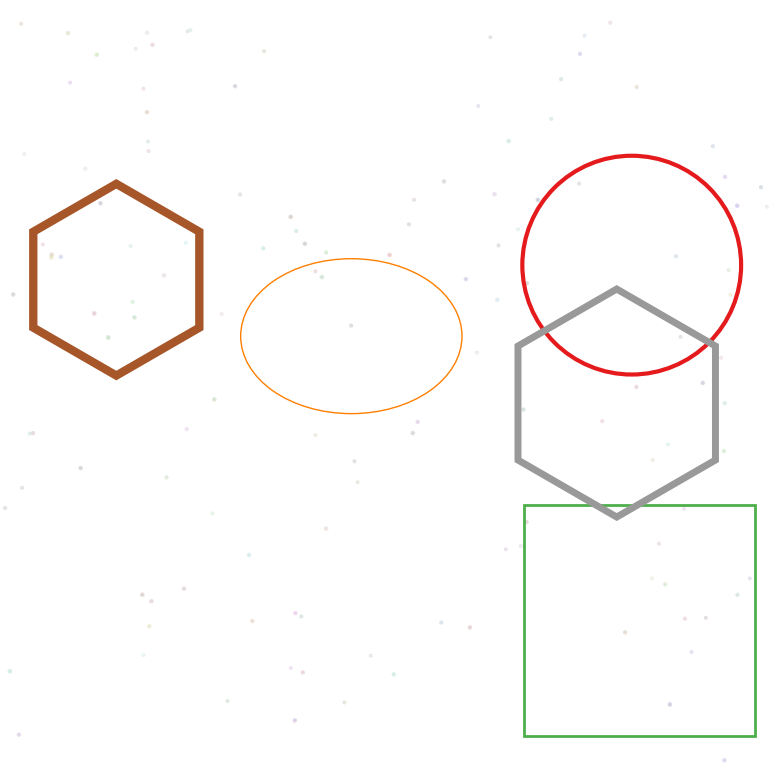[{"shape": "circle", "thickness": 1.5, "radius": 0.71, "center": [0.82, 0.656]}, {"shape": "square", "thickness": 1, "radius": 0.75, "center": [0.831, 0.194]}, {"shape": "oval", "thickness": 0.5, "radius": 0.72, "center": [0.456, 0.563]}, {"shape": "hexagon", "thickness": 3, "radius": 0.62, "center": [0.151, 0.637]}, {"shape": "hexagon", "thickness": 2.5, "radius": 0.74, "center": [0.801, 0.477]}]